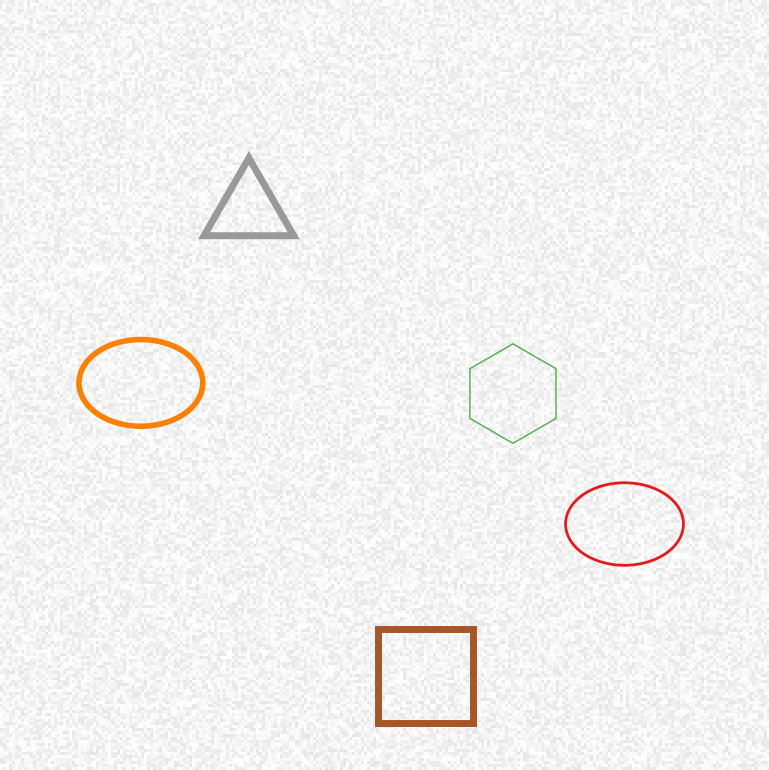[{"shape": "oval", "thickness": 1, "radius": 0.38, "center": [0.811, 0.319]}, {"shape": "hexagon", "thickness": 0.5, "radius": 0.32, "center": [0.666, 0.489]}, {"shape": "oval", "thickness": 2, "radius": 0.4, "center": [0.183, 0.503]}, {"shape": "square", "thickness": 2.5, "radius": 0.31, "center": [0.552, 0.122]}, {"shape": "triangle", "thickness": 2.5, "radius": 0.34, "center": [0.323, 0.728]}]